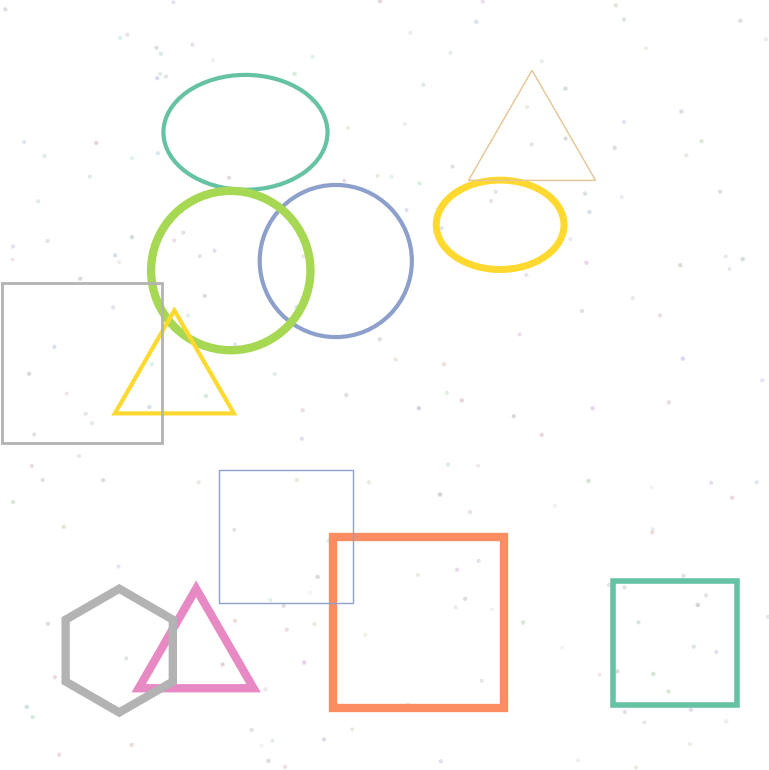[{"shape": "square", "thickness": 2, "radius": 0.4, "center": [0.877, 0.165]}, {"shape": "oval", "thickness": 1.5, "radius": 0.53, "center": [0.319, 0.828]}, {"shape": "square", "thickness": 3, "radius": 0.55, "center": [0.543, 0.192]}, {"shape": "square", "thickness": 0.5, "radius": 0.43, "center": [0.371, 0.303]}, {"shape": "circle", "thickness": 1.5, "radius": 0.49, "center": [0.436, 0.661]}, {"shape": "triangle", "thickness": 3, "radius": 0.43, "center": [0.255, 0.149]}, {"shape": "circle", "thickness": 3, "radius": 0.52, "center": [0.3, 0.649]}, {"shape": "triangle", "thickness": 1.5, "radius": 0.45, "center": [0.226, 0.508]}, {"shape": "oval", "thickness": 2.5, "radius": 0.41, "center": [0.65, 0.708]}, {"shape": "triangle", "thickness": 0.5, "radius": 0.48, "center": [0.691, 0.813]}, {"shape": "square", "thickness": 1, "radius": 0.52, "center": [0.107, 0.528]}, {"shape": "hexagon", "thickness": 3, "radius": 0.4, "center": [0.155, 0.155]}]